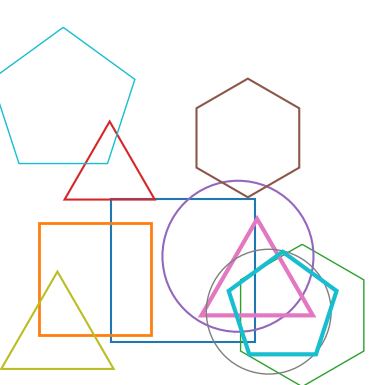[{"shape": "square", "thickness": 1.5, "radius": 0.93, "center": [0.475, 0.297]}, {"shape": "square", "thickness": 2, "radius": 0.73, "center": [0.246, 0.276]}, {"shape": "hexagon", "thickness": 1, "radius": 0.92, "center": [0.785, 0.181]}, {"shape": "triangle", "thickness": 1.5, "radius": 0.68, "center": [0.285, 0.549]}, {"shape": "circle", "thickness": 1.5, "radius": 0.98, "center": [0.618, 0.334]}, {"shape": "hexagon", "thickness": 1.5, "radius": 0.77, "center": [0.644, 0.642]}, {"shape": "triangle", "thickness": 3, "radius": 0.83, "center": [0.668, 0.264]}, {"shape": "circle", "thickness": 1, "radius": 0.81, "center": [0.698, 0.19]}, {"shape": "triangle", "thickness": 1.5, "radius": 0.84, "center": [0.149, 0.126]}, {"shape": "pentagon", "thickness": 3, "radius": 0.74, "center": [0.734, 0.199]}, {"shape": "pentagon", "thickness": 1, "radius": 0.98, "center": [0.164, 0.733]}]